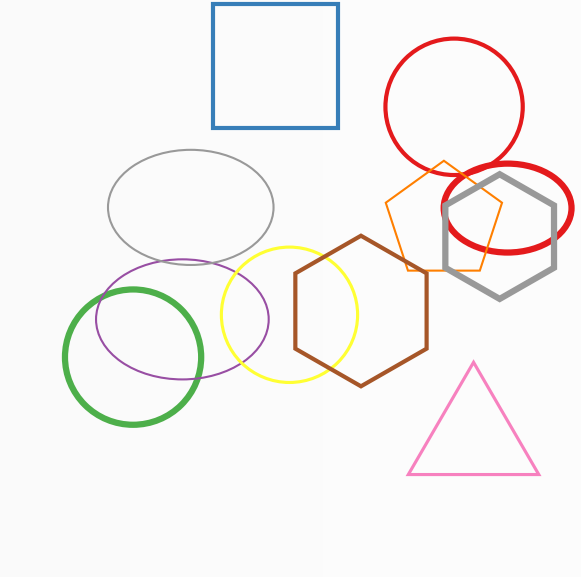[{"shape": "oval", "thickness": 3, "radius": 0.55, "center": [0.873, 0.639]}, {"shape": "circle", "thickness": 2, "radius": 0.59, "center": [0.781, 0.814]}, {"shape": "square", "thickness": 2, "radius": 0.54, "center": [0.474, 0.885]}, {"shape": "circle", "thickness": 3, "radius": 0.59, "center": [0.229, 0.381]}, {"shape": "oval", "thickness": 1, "radius": 0.74, "center": [0.314, 0.446]}, {"shape": "pentagon", "thickness": 1, "radius": 0.53, "center": [0.764, 0.616]}, {"shape": "circle", "thickness": 1.5, "radius": 0.59, "center": [0.498, 0.454]}, {"shape": "hexagon", "thickness": 2, "radius": 0.65, "center": [0.621, 0.461]}, {"shape": "triangle", "thickness": 1.5, "radius": 0.65, "center": [0.815, 0.242]}, {"shape": "oval", "thickness": 1, "radius": 0.71, "center": [0.328, 0.64]}, {"shape": "hexagon", "thickness": 3, "radius": 0.54, "center": [0.86, 0.589]}]